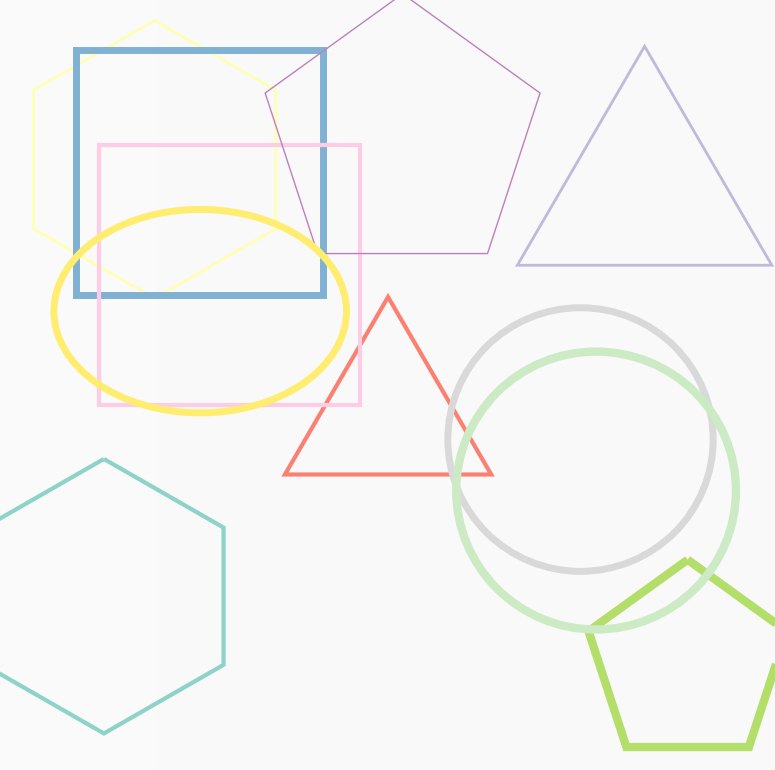[{"shape": "hexagon", "thickness": 1.5, "radius": 0.89, "center": [0.134, 0.226]}, {"shape": "hexagon", "thickness": 1, "radius": 0.9, "center": [0.2, 0.793]}, {"shape": "triangle", "thickness": 1, "radius": 0.95, "center": [0.832, 0.75]}, {"shape": "triangle", "thickness": 1.5, "radius": 0.77, "center": [0.501, 0.461]}, {"shape": "square", "thickness": 2.5, "radius": 0.8, "center": [0.257, 0.776]}, {"shape": "pentagon", "thickness": 3, "radius": 0.67, "center": [0.887, 0.139]}, {"shape": "square", "thickness": 1.5, "radius": 0.84, "center": [0.296, 0.643]}, {"shape": "circle", "thickness": 2.5, "radius": 0.86, "center": [0.749, 0.429]}, {"shape": "pentagon", "thickness": 0.5, "radius": 0.93, "center": [0.519, 0.822]}, {"shape": "circle", "thickness": 3, "radius": 0.9, "center": [0.769, 0.363]}, {"shape": "oval", "thickness": 2.5, "radius": 0.94, "center": [0.258, 0.596]}]